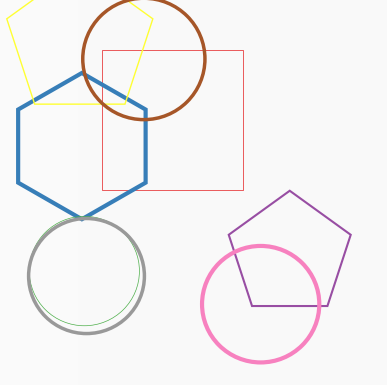[{"shape": "square", "thickness": 0.5, "radius": 0.91, "center": [0.445, 0.688]}, {"shape": "hexagon", "thickness": 3, "radius": 0.95, "center": [0.211, 0.621]}, {"shape": "circle", "thickness": 0.5, "radius": 0.71, "center": [0.218, 0.296]}, {"shape": "pentagon", "thickness": 1.5, "radius": 0.83, "center": [0.748, 0.339]}, {"shape": "pentagon", "thickness": 1, "radius": 0.99, "center": [0.206, 0.89]}, {"shape": "circle", "thickness": 2.5, "radius": 0.79, "center": [0.371, 0.847]}, {"shape": "circle", "thickness": 3, "radius": 0.76, "center": [0.673, 0.21]}, {"shape": "circle", "thickness": 2.5, "radius": 0.75, "center": [0.223, 0.283]}]